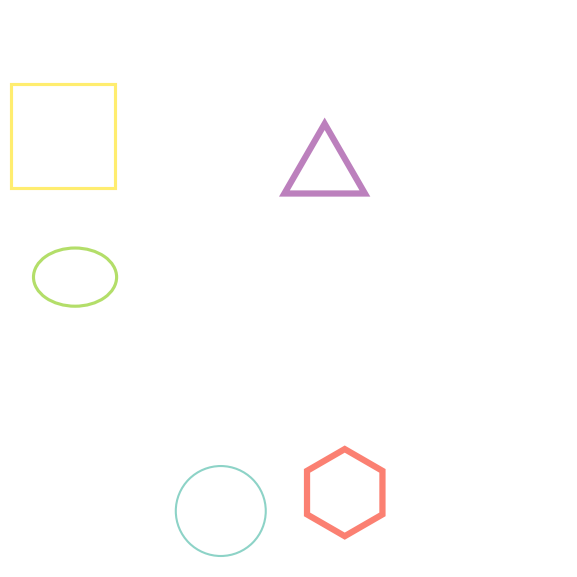[{"shape": "circle", "thickness": 1, "radius": 0.39, "center": [0.382, 0.114]}, {"shape": "hexagon", "thickness": 3, "radius": 0.38, "center": [0.597, 0.146]}, {"shape": "oval", "thickness": 1.5, "radius": 0.36, "center": [0.13, 0.519]}, {"shape": "triangle", "thickness": 3, "radius": 0.4, "center": [0.562, 0.704]}, {"shape": "square", "thickness": 1.5, "radius": 0.45, "center": [0.109, 0.763]}]